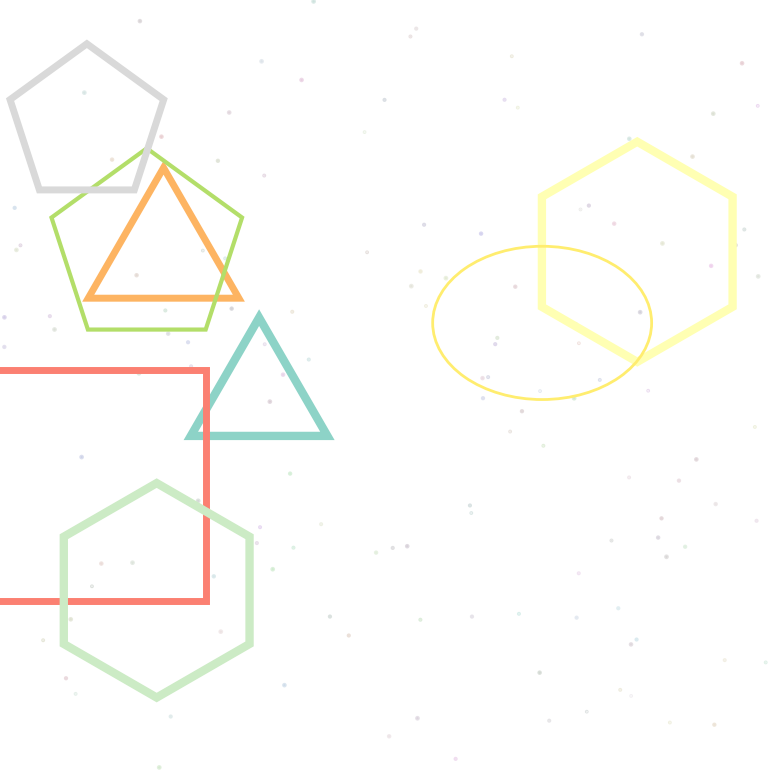[{"shape": "triangle", "thickness": 3, "radius": 0.51, "center": [0.337, 0.485]}, {"shape": "hexagon", "thickness": 3, "radius": 0.71, "center": [0.828, 0.673]}, {"shape": "square", "thickness": 2.5, "radius": 0.75, "center": [0.118, 0.369]}, {"shape": "triangle", "thickness": 2.5, "radius": 0.56, "center": [0.212, 0.669]}, {"shape": "pentagon", "thickness": 1.5, "radius": 0.65, "center": [0.191, 0.677]}, {"shape": "pentagon", "thickness": 2.5, "radius": 0.52, "center": [0.113, 0.838]}, {"shape": "hexagon", "thickness": 3, "radius": 0.7, "center": [0.203, 0.233]}, {"shape": "oval", "thickness": 1, "radius": 0.71, "center": [0.704, 0.581]}]